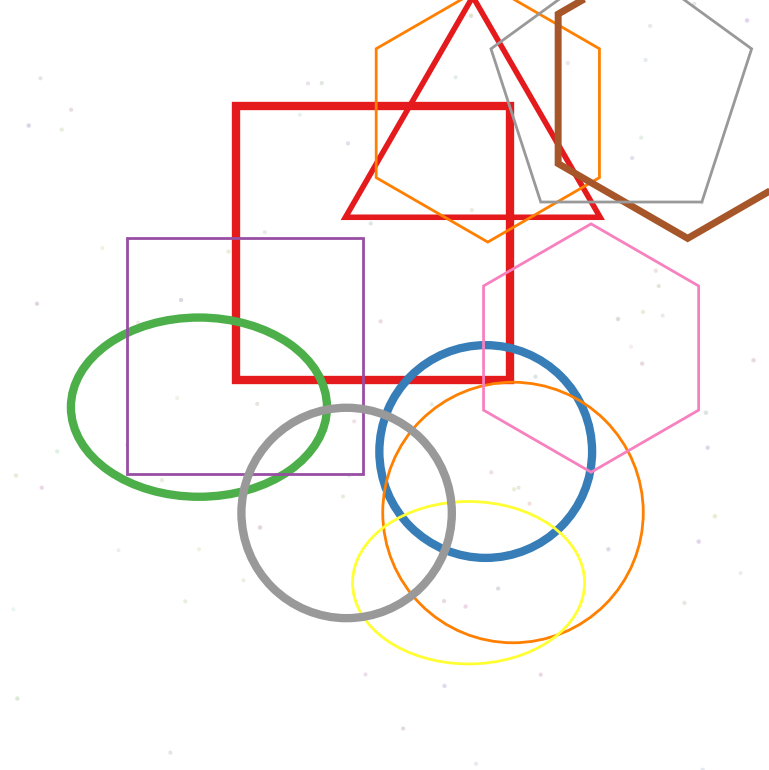[{"shape": "triangle", "thickness": 2, "radius": 0.95, "center": [0.614, 0.813]}, {"shape": "square", "thickness": 3, "radius": 0.89, "center": [0.485, 0.684]}, {"shape": "circle", "thickness": 3, "radius": 0.69, "center": [0.631, 0.414]}, {"shape": "oval", "thickness": 3, "radius": 0.83, "center": [0.258, 0.471]}, {"shape": "square", "thickness": 1, "radius": 0.77, "center": [0.318, 0.538]}, {"shape": "circle", "thickness": 1, "radius": 0.85, "center": [0.666, 0.334]}, {"shape": "hexagon", "thickness": 1, "radius": 0.84, "center": [0.634, 0.853]}, {"shape": "oval", "thickness": 1, "radius": 0.75, "center": [0.609, 0.243]}, {"shape": "hexagon", "thickness": 2.5, "radius": 0.97, "center": [0.893, 0.885]}, {"shape": "hexagon", "thickness": 1, "radius": 0.81, "center": [0.768, 0.548]}, {"shape": "circle", "thickness": 3, "radius": 0.68, "center": [0.45, 0.334]}, {"shape": "pentagon", "thickness": 1, "radius": 0.89, "center": [0.807, 0.882]}]